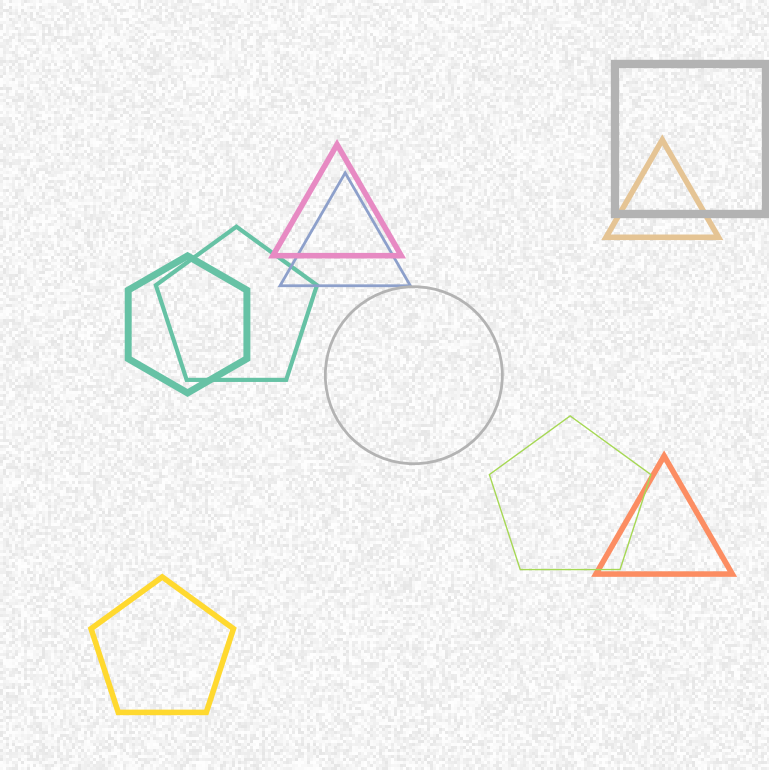[{"shape": "pentagon", "thickness": 1.5, "radius": 0.55, "center": [0.307, 0.596]}, {"shape": "hexagon", "thickness": 2.5, "radius": 0.44, "center": [0.244, 0.579]}, {"shape": "triangle", "thickness": 2, "radius": 0.51, "center": [0.862, 0.306]}, {"shape": "triangle", "thickness": 1, "radius": 0.49, "center": [0.448, 0.678]}, {"shape": "triangle", "thickness": 2, "radius": 0.48, "center": [0.438, 0.716]}, {"shape": "pentagon", "thickness": 0.5, "radius": 0.55, "center": [0.74, 0.35]}, {"shape": "pentagon", "thickness": 2, "radius": 0.49, "center": [0.211, 0.153]}, {"shape": "triangle", "thickness": 2, "radius": 0.42, "center": [0.86, 0.734]}, {"shape": "square", "thickness": 3, "radius": 0.49, "center": [0.897, 0.819]}, {"shape": "circle", "thickness": 1, "radius": 0.57, "center": [0.537, 0.513]}]